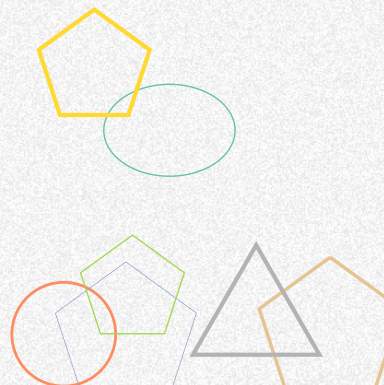[{"shape": "oval", "thickness": 1, "radius": 0.85, "center": [0.44, 0.662]}, {"shape": "circle", "thickness": 2, "radius": 0.67, "center": [0.166, 0.132]}, {"shape": "pentagon", "thickness": 0.5, "radius": 0.96, "center": [0.327, 0.127]}, {"shape": "pentagon", "thickness": 1, "radius": 0.71, "center": [0.344, 0.248]}, {"shape": "pentagon", "thickness": 3, "radius": 0.76, "center": [0.245, 0.824]}, {"shape": "pentagon", "thickness": 2.5, "radius": 0.97, "center": [0.857, 0.138]}, {"shape": "triangle", "thickness": 3, "radius": 0.95, "center": [0.665, 0.173]}]